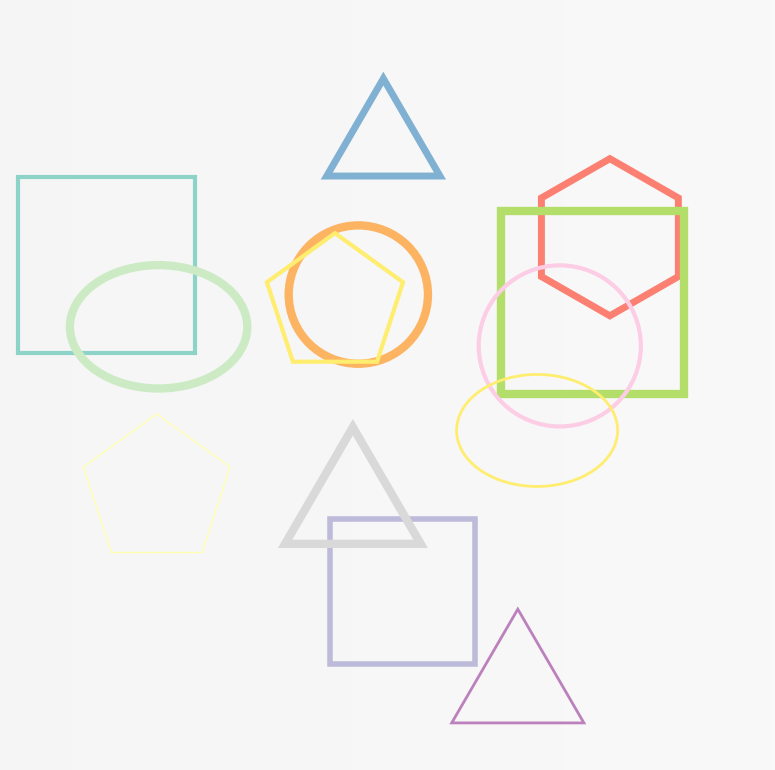[{"shape": "square", "thickness": 1.5, "radius": 0.57, "center": [0.137, 0.656]}, {"shape": "pentagon", "thickness": 0.5, "radius": 0.5, "center": [0.202, 0.363]}, {"shape": "square", "thickness": 2, "radius": 0.47, "center": [0.52, 0.232]}, {"shape": "hexagon", "thickness": 2.5, "radius": 0.51, "center": [0.787, 0.692]}, {"shape": "triangle", "thickness": 2.5, "radius": 0.42, "center": [0.495, 0.814]}, {"shape": "circle", "thickness": 3, "radius": 0.45, "center": [0.462, 0.617]}, {"shape": "square", "thickness": 3, "radius": 0.59, "center": [0.765, 0.607]}, {"shape": "circle", "thickness": 1.5, "radius": 0.52, "center": [0.722, 0.551]}, {"shape": "triangle", "thickness": 3, "radius": 0.51, "center": [0.455, 0.344]}, {"shape": "triangle", "thickness": 1, "radius": 0.49, "center": [0.668, 0.11]}, {"shape": "oval", "thickness": 3, "radius": 0.57, "center": [0.205, 0.576]}, {"shape": "pentagon", "thickness": 1.5, "radius": 0.46, "center": [0.432, 0.605]}, {"shape": "oval", "thickness": 1, "radius": 0.52, "center": [0.693, 0.441]}]